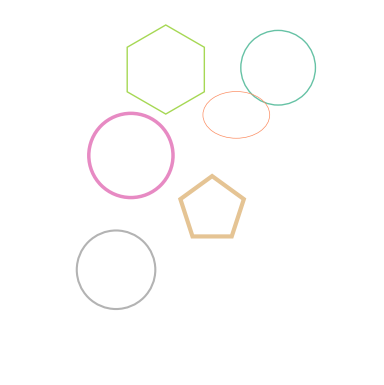[{"shape": "circle", "thickness": 1, "radius": 0.48, "center": [0.722, 0.824]}, {"shape": "oval", "thickness": 0.5, "radius": 0.43, "center": [0.614, 0.702]}, {"shape": "circle", "thickness": 2.5, "radius": 0.55, "center": [0.34, 0.596]}, {"shape": "hexagon", "thickness": 1, "radius": 0.58, "center": [0.431, 0.819]}, {"shape": "pentagon", "thickness": 3, "radius": 0.43, "center": [0.551, 0.456]}, {"shape": "circle", "thickness": 1.5, "radius": 0.51, "center": [0.301, 0.299]}]